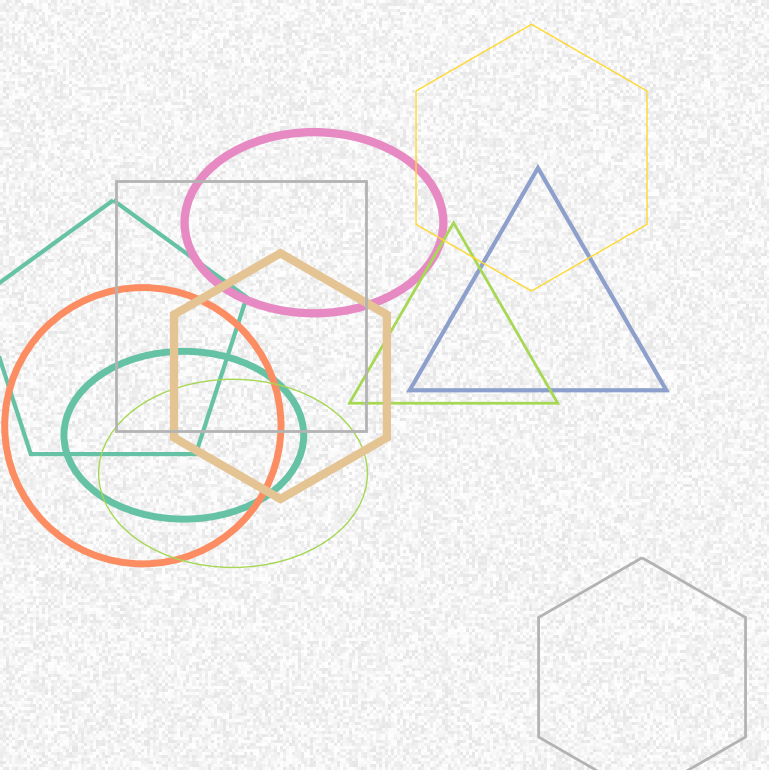[{"shape": "oval", "thickness": 2.5, "radius": 0.78, "center": [0.239, 0.435]}, {"shape": "pentagon", "thickness": 1.5, "radius": 0.91, "center": [0.147, 0.558]}, {"shape": "circle", "thickness": 2.5, "radius": 0.9, "center": [0.186, 0.447]}, {"shape": "triangle", "thickness": 1.5, "radius": 0.96, "center": [0.699, 0.589]}, {"shape": "oval", "thickness": 3, "radius": 0.84, "center": [0.408, 0.711]}, {"shape": "triangle", "thickness": 1, "radius": 0.78, "center": [0.589, 0.554]}, {"shape": "oval", "thickness": 0.5, "radius": 0.87, "center": [0.303, 0.385]}, {"shape": "hexagon", "thickness": 0.5, "radius": 0.87, "center": [0.69, 0.795]}, {"shape": "hexagon", "thickness": 3, "radius": 0.8, "center": [0.364, 0.512]}, {"shape": "hexagon", "thickness": 1, "radius": 0.78, "center": [0.834, 0.12]}, {"shape": "square", "thickness": 1, "radius": 0.81, "center": [0.313, 0.603]}]